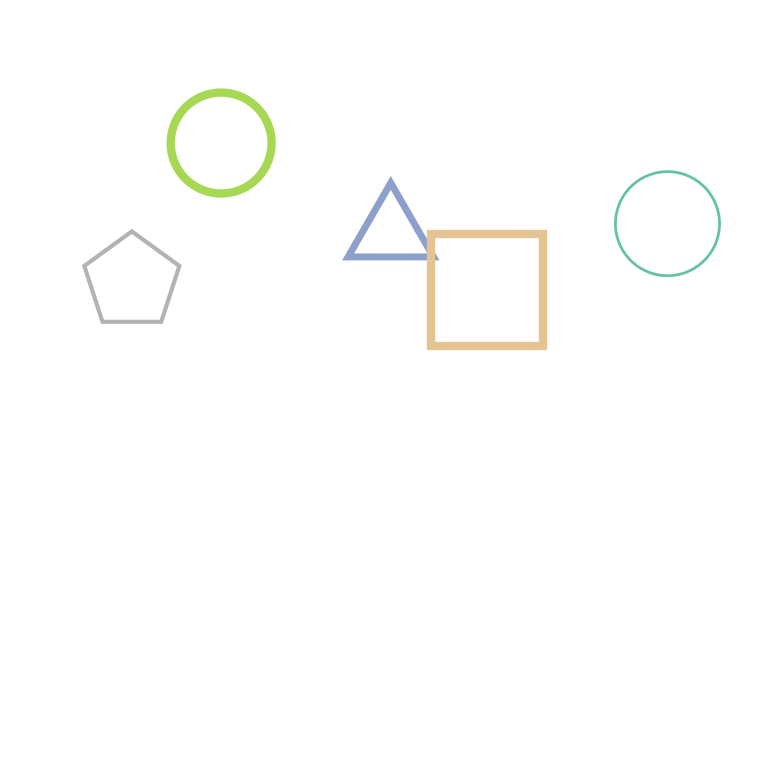[{"shape": "circle", "thickness": 1, "radius": 0.34, "center": [0.867, 0.71]}, {"shape": "triangle", "thickness": 2.5, "radius": 0.32, "center": [0.507, 0.698]}, {"shape": "circle", "thickness": 3, "radius": 0.33, "center": [0.287, 0.814]}, {"shape": "square", "thickness": 3, "radius": 0.36, "center": [0.632, 0.623]}, {"shape": "pentagon", "thickness": 1.5, "radius": 0.32, "center": [0.171, 0.635]}]